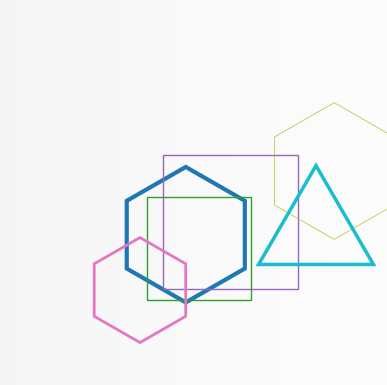[{"shape": "hexagon", "thickness": 3, "radius": 0.88, "center": [0.479, 0.39]}, {"shape": "square", "thickness": 1, "radius": 0.67, "center": [0.513, 0.355]}, {"shape": "square", "thickness": 1, "radius": 0.88, "center": [0.595, 0.423]}, {"shape": "hexagon", "thickness": 2, "radius": 0.68, "center": [0.361, 0.247]}, {"shape": "hexagon", "thickness": 0.5, "radius": 0.89, "center": [0.862, 0.556]}, {"shape": "triangle", "thickness": 2.5, "radius": 0.86, "center": [0.815, 0.399]}]